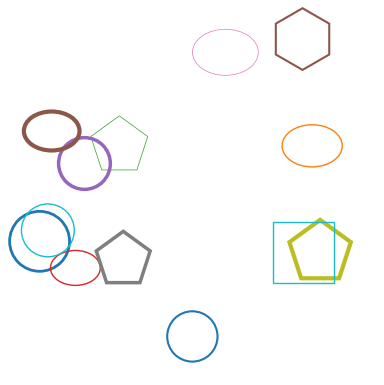[{"shape": "circle", "thickness": 2, "radius": 0.39, "center": [0.103, 0.373]}, {"shape": "circle", "thickness": 1.5, "radius": 0.33, "center": [0.5, 0.126]}, {"shape": "oval", "thickness": 1, "radius": 0.39, "center": [0.811, 0.621]}, {"shape": "pentagon", "thickness": 0.5, "radius": 0.39, "center": [0.31, 0.621]}, {"shape": "oval", "thickness": 1, "radius": 0.32, "center": [0.196, 0.304]}, {"shape": "circle", "thickness": 2.5, "radius": 0.34, "center": [0.219, 0.575]}, {"shape": "hexagon", "thickness": 1.5, "radius": 0.4, "center": [0.786, 0.899]}, {"shape": "oval", "thickness": 3, "radius": 0.36, "center": [0.134, 0.66]}, {"shape": "oval", "thickness": 0.5, "radius": 0.43, "center": [0.585, 0.864]}, {"shape": "pentagon", "thickness": 2.5, "radius": 0.37, "center": [0.32, 0.325]}, {"shape": "pentagon", "thickness": 3, "radius": 0.42, "center": [0.832, 0.345]}, {"shape": "square", "thickness": 1, "radius": 0.4, "center": [0.788, 0.344]}, {"shape": "circle", "thickness": 1, "radius": 0.34, "center": [0.124, 0.402]}]